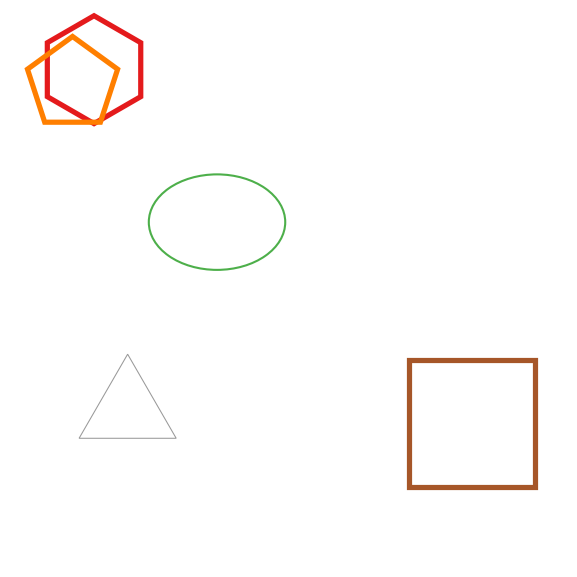[{"shape": "hexagon", "thickness": 2.5, "radius": 0.47, "center": [0.163, 0.878]}, {"shape": "oval", "thickness": 1, "radius": 0.59, "center": [0.376, 0.614]}, {"shape": "pentagon", "thickness": 2.5, "radius": 0.41, "center": [0.126, 0.854]}, {"shape": "square", "thickness": 2.5, "radius": 0.55, "center": [0.818, 0.266]}, {"shape": "triangle", "thickness": 0.5, "radius": 0.49, "center": [0.221, 0.289]}]